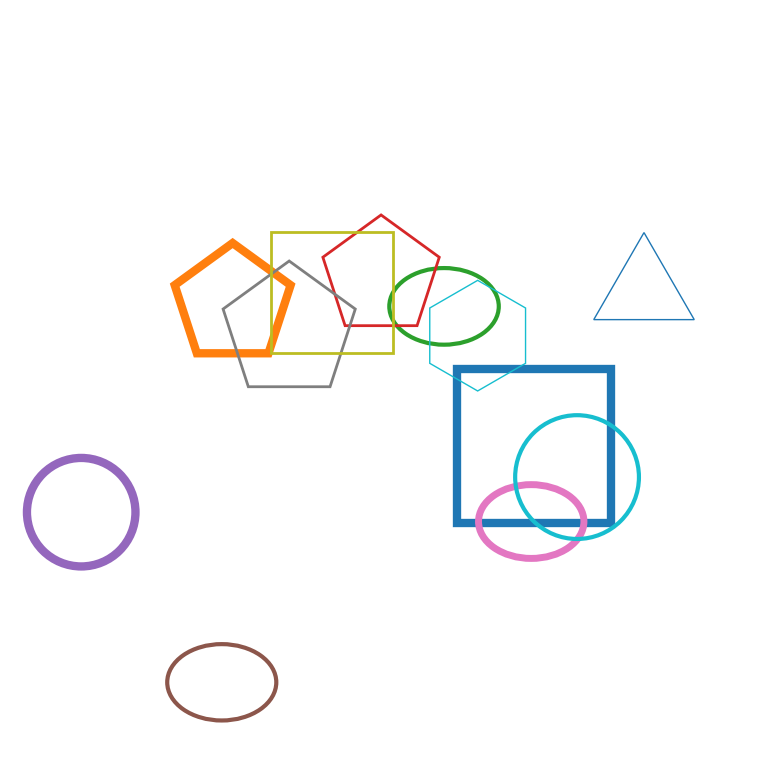[{"shape": "triangle", "thickness": 0.5, "radius": 0.38, "center": [0.836, 0.623]}, {"shape": "square", "thickness": 3, "radius": 0.5, "center": [0.694, 0.421]}, {"shape": "pentagon", "thickness": 3, "radius": 0.4, "center": [0.302, 0.605]}, {"shape": "oval", "thickness": 1.5, "radius": 0.36, "center": [0.577, 0.602]}, {"shape": "pentagon", "thickness": 1, "radius": 0.4, "center": [0.495, 0.641]}, {"shape": "circle", "thickness": 3, "radius": 0.35, "center": [0.105, 0.335]}, {"shape": "oval", "thickness": 1.5, "radius": 0.35, "center": [0.288, 0.114]}, {"shape": "oval", "thickness": 2.5, "radius": 0.34, "center": [0.69, 0.323]}, {"shape": "pentagon", "thickness": 1, "radius": 0.45, "center": [0.376, 0.571]}, {"shape": "square", "thickness": 1, "radius": 0.39, "center": [0.431, 0.62]}, {"shape": "circle", "thickness": 1.5, "radius": 0.4, "center": [0.749, 0.38]}, {"shape": "hexagon", "thickness": 0.5, "radius": 0.36, "center": [0.62, 0.564]}]